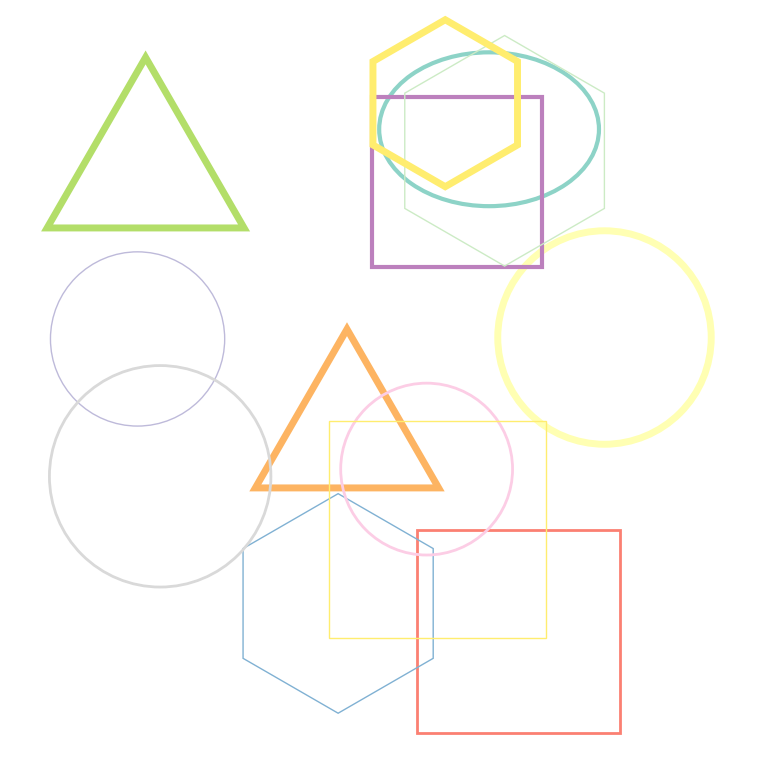[{"shape": "oval", "thickness": 1.5, "radius": 0.71, "center": [0.635, 0.832]}, {"shape": "circle", "thickness": 2.5, "radius": 0.69, "center": [0.785, 0.562]}, {"shape": "circle", "thickness": 0.5, "radius": 0.57, "center": [0.179, 0.56]}, {"shape": "square", "thickness": 1, "radius": 0.66, "center": [0.674, 0.18]}, {"shape": "hexagon", "thickness": 0.5, "radius": 0.71, "center": [0.439, 0.216]}, {"shape": "triangle", "thickness": 2.5, "radius": 0.69, "center": [0.451, 0.435]}, {"shape": "triangle", "thickness": 2.5, "radius": 0.74, "center": [0.189, 0.778]}, {"shape": "circle", "thickness": 1, "radius": 0.56, "center": [0.554, 0.391]}, {"shape": "circle", "thickness": 1, "radius": 0.72, "center": [0.208, 0.381]}, {"shape": "square", "thickness": 1.5, "radius": 0.55, "center": [0.594, 0.763]}, {"shape": "hexagon", "thickness": 0.5, "radius": 0.75, "center": [0.655, 0.804]}, {"shape": "hexagon", "thickness": 2.5, "radius": 0.54, "center": [0.578, 0.866]}, {"shape": "square", "thickness": 0.5, "radius": 0.71, "center": [0.568, 0.312]}]